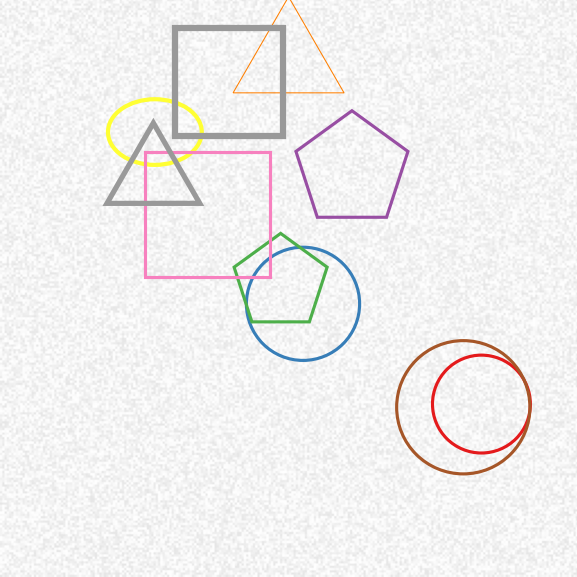[{"shape": "circle", "thickness": 1.5, "radius": 0.42, "center": [0.834, 0.299]}, {"shape": "circle", "thickness": 1.5, "radius": 0.49, "center": [0.525, 0.473]}, {"shape": "pentagon", "thickness": 1.5, "radius": 0.42, "center": [0.486, 0.51]}, {"shape": "pentagon", "thickness": 1.5, "radius": 0.51, "center": [0.609, 0.705]}, {"shape": "triangle", "thickness": 0.5, "radius": 0.55, "center": [0.5, 0.894]}, {"shape": "oval", "thickness": 2, "radius": 0.41, "center": [0.268, 0.77]}, {"shape": "circle", "thickness": 1.5, "radius": 0.58, "center": [0.802, 0.294]}, {"shape": "square", "thickness": 1.5, "radius": 0.54, "center": [0.36, 0.627]}, {"shape": "triangle", "thickness": 2.5, "radius": 0.46, "center": [0.266, 0.693]}, {"shape": "square", "thickness": 3, "radius": 0.47, "center": [0.397, 0.857]}]